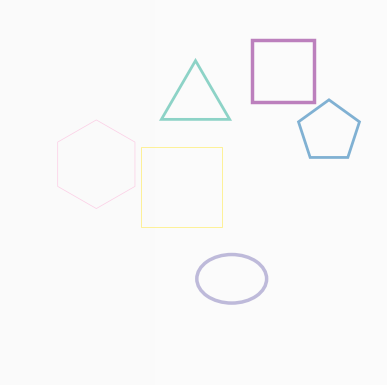[{"shape": "triangle", "thickness": 2, "radius": 0.51, "center": [0.505, 0.741]}, {"shape": "oval", "thickness": 2.5, "radius": 0.45, "center": [0.598, 0.276]}, {"shape": "pentagon", "thickness": 2, "radius": 0.41, "center": [0.849, 0.658]}, {"shape": "hexagon", "thickness": 0.5, "radius": 0.58, "center": [0.249, 0.573]}, {"shape": "square", "thickness": 2.5, "radius": 0.4, "center": [0.731, 0.816]}, {"shape": "square", "thickness": 0.5, "radius": 0.52, "center": [0.468, 0.514]}]